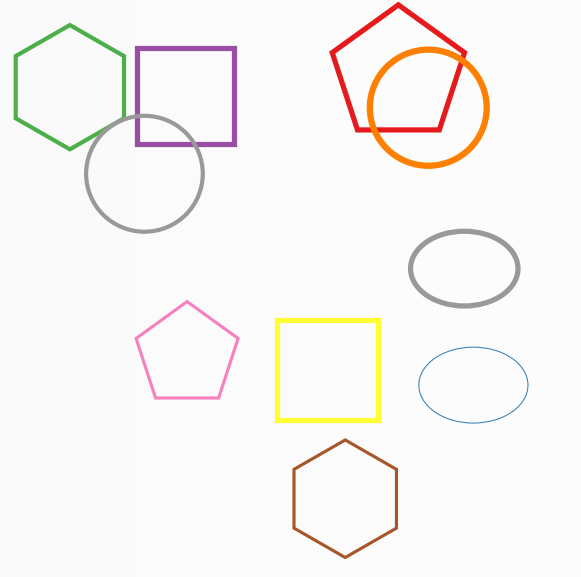[{"shape": "pentagon", "thickness": 2.5, "radius": 0.6, "center": [0.685, 0.871]}, {"shape": "oval", "thickness": 0.5, "radius": 0.47, "center": [0.814, 0.332]}, {"shape": "hexagon", "thickness": 2, "radius": 0.54, "center": [0.12, 0.848]}, {"shape": "square", "thickness": 2.5, "radius": 0.42, "center": [0.319, 0.833]}, {"shape": "circle", "thickness": 3, "radius": 0.5, "center": [0.737, 0.813]}, {"shape": "square", "thickness": 2.5, "radius": 0.43, "center": [0.563, 0.358]}, {"shape": "hexagon", "thickness": 1.5, "radius": 0.51, "center": [0.594, 0.136]}, {"shape": "pentagon", "thickness": 1.5, "radius": 0.46, "center": [0.322, 0.385]}, {"shape": "circle", "thickness": 2, "radius": 0.5, "center": [0.249, 0.698]}, {"shape": "oval", "thickness": 2.5, "radius": 0.46, "center": [0.799, 0.534]}]